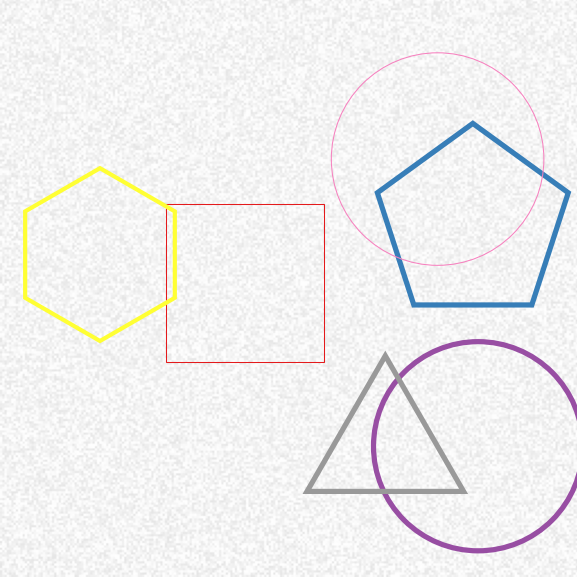[{"shape": "square", "thickness": 0.5, "radius": 0.68, "center": [0.425, 0.509]}, {"shape": "pentagon", "thickness": 2.5, "radius": 0.87, "center": [0.819, 0.612]}, {"shape": "circle", "thickness": 2.5, "radius": 0.91, "center": [0.828, 0.226]}, {"shape": "hexagon", "thickness": 2, "radius": 0.75, "center": [0.173, 0.558]}, {"shape": "circle", "thickness": 0.5, "radius": 0.92, "center": [0.758, 0.724]}, {"shape": "triangle", "thickness": 2.5, "radius": 0.78, "center": [0.667, 0.226]}]